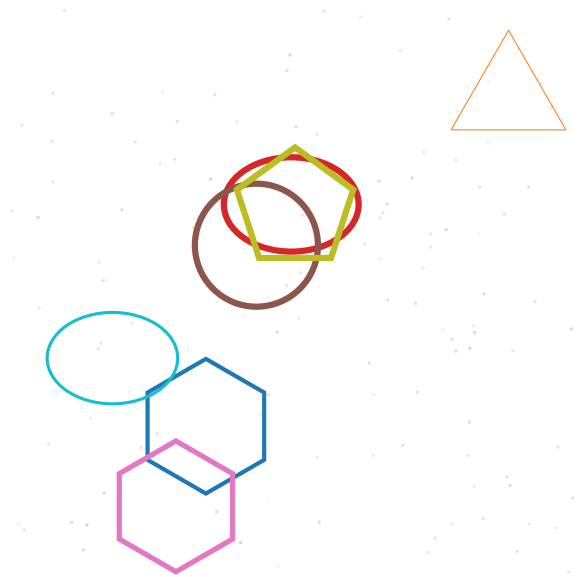[{"shape": "hexagon", "thickness": 2, "radius": 0.58, "center": [0.357, 0.261]}, {"shape": "triangle", "thickness": 0.5, "radius": 0.57, "center": [0.881, 0.832]}, {"shape": "oval", "thickness": 3, "radius": 0.58, "center": [0.504, 0.645]}, {"shape": "circle", "thickness": 3, "radius": 0.53, "center": [0.444, 0.575]}, {"shape": "hexagon", "thickness": 2.5, "radius": 0.57, "center": [0.305, 0.122]}, {"shape": "pentagon", "thickness": 3, "radius": 0.53, "center": [0.511, 0.638]}, {"shape": "oval", "thickness": 1.5, "radius": 0.57, "center": [0.195, 0.379]}]